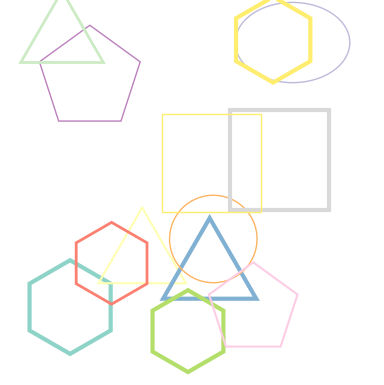[{"shape": "hexagon", "thickness": 3, "radius": 0.61, "center": [0.182, 0.202]}, {"shape": "triangle", "thickness": 1.5, "radius": 0.65, "center": [0.369, 0.33]}, {"shape": "oval", "thickness": 1, "radius": 0.74, "center": [0.76, 0.89]}, {"shape": "hexagon", "thickness": 2, "radius": 0.53, "center": [0.29, 0.316]}, {"shape": "triangle", "thickness": 3, "radius": 0.7, "center": [0.545, 0.294]}, {"shape": "circle", "thickness": 1, "radius": 0.57, "center": [0.554, 0.379]}, {"shape": "hexagon", "thickness": 3, "radius": 0.53, "center": [0.488, 0.14]}, {"shape": "pentagon", "thickness": 1.5, "radius": 0.6, "center": [0.658, 0.198]}, {"shape": "square", "thickness": 3, "radius": 0.65, "center": [0.726, 0.584]}, {"shape": "pentagon", "thickness": 1, "radius": 0.69, "center": [0.233, 0.797]}, {"shape": "triangle", "thickness": 2, "radius": 0.62, "center": [0.161, 0.9]}, {"shape": "square", "thickness": 1, "radius": 0.64, "center": [0.55, 0.576]}, {"shape": "hexagon", "thickness": 3, "radius": 0.56, "center": [0.71, 0.897]}]